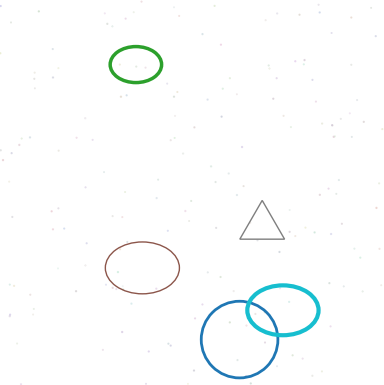[{"shape": "circle", "thickness": 2, "radius": 0.5, "center": [0.622, 0.118]}, {"shape": "oval", "thickness": 2.5, "radius": 0.33, "center": [0.353, 0.832]}, {"shape": "oval", "thickness": 1, "radius": 0.48, "center": [0.37, 0.304]}, {"shape": "triangle", "thickness": 1, "radius": 0.34, "center": [0.681, 0.412]}, {"shape": "oval", "thickness": 3, "radius": 0.46, "center": [0.735, 0.194]}]